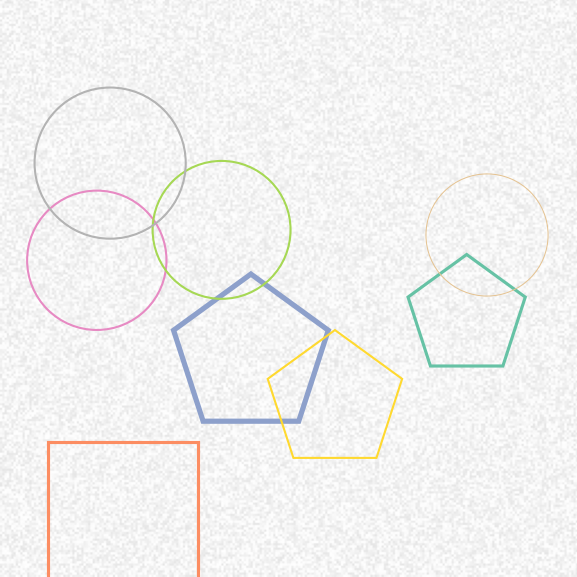[{"shape": "pentagon", "thickness": 1.5, "radius": 0.53, "center": [0.808, 0.452]}, {"shape": "square", "thickness": 1.5, "radius": 0.65, "center": [0.213, 0.104]}, {"shape": "pentagon", "thickness": 2.5, "radius": 0.7, "center": [0.434, 0.384]}, {"shape": "circle", "thickness": 1, "radius": 0.6, "center": [0.168, 0.548]}, {"shape": "circle", "thickness": 1, "radius": 0.6, "center": [0.384, 0.601]}, {"shape": "pentagon", "thickness": 1, "radius": 0.61, "center": [0.58, 0.305]}, {"shape": "circle", "thickness": 0.5, "radius": 0.53, "center": [0.843, 0.592]}, {"shape": "circle", "thickness": 1, "radius": 0.65, "center": [0.191, 0.717]}]